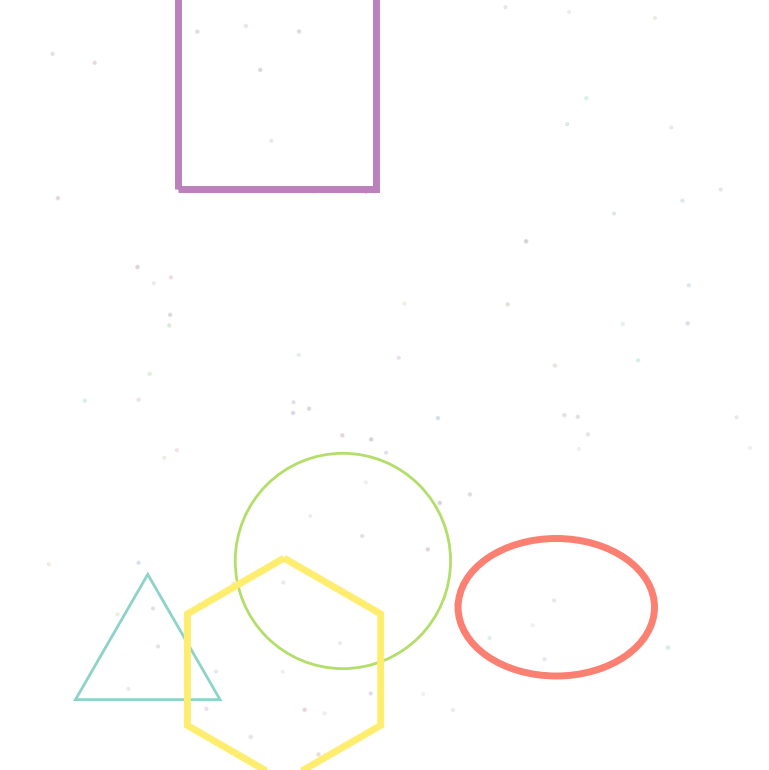[{"shape": "triangle", "thickness": 1, "radius": 0.54, "center": [0.192, 0.146]}, {"shape": "oval", "thickness": 2.5, "radius": 0.64, "center": [0.722, 0.211]}, {"shape": "circle", "thickness": 1, "radius": 0.7, "center": [0.445, 0.271]}, {"shape": "square", "thickness": 2.5, "radius": 0.64, "center": [0.36, 0.883]}, {"shape": "hexagon", "thickness": 2.5, "radius": 0.72, "center": [0.369, 0.13]}]